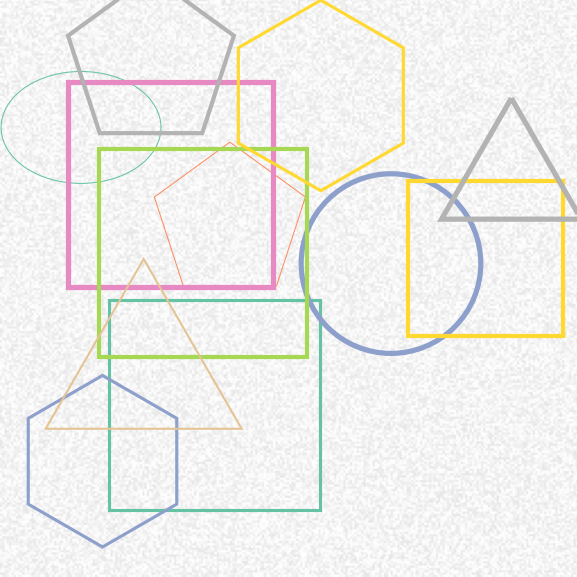[{"shape": "oval", "thickness": 0.5, "radius": 0.69, "center": [0.14, 0.778]}, {"shape": "square", "thickness": 1.5, "radius": 0.91, "center": [0.371, 0.298]}, {"shape": "pentagon", "thickness": 0.5, "radius": 0.69, "center": [0.398, 0.615]}, {"shape": "hexagon", "thickness": 1.5, "radius": 0.74, "center": [0.177, 0.2]}, {"shape": "circle", "thickness": 2.5, "radius": 0.78, "center": [0.677, 0.543]}, {"shape": "square", "thickness": 2.5, "radius": 0.89, "center": [0.295, 0.68]}, {"shape": "square", "thickness": 2, "radius": 0.9, "center": [0.352, 0.561]}, {"shape": "square", "thickness": 2, "radius": 0.67, "center": [0.84, 0.551]}, {"shape": "hexagon", "thickness": 1.5, "radius": 0.82, "center": [0.556, 0.834]}, {"shape": "triangle", "thickness": 1, "radius": 0.98, "center": [0.249, 0.355]}, {"shape": "triangle", "thickness": 2.5, "radius": 0.7, "center": [0.885, 0.689]}, {"shape": "pentagon", "thickness": 2, "radius": 0.75, "center": [0.261, 0.891]}]